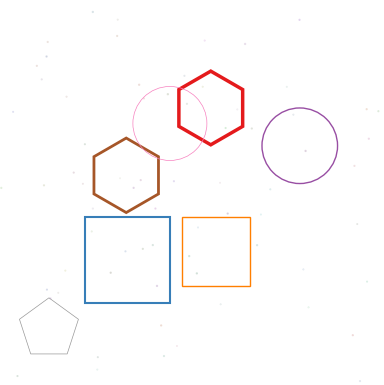[{"shape": "hexagon", "thickness": 2.5, "radius": 0.48, "center": [0.547, 0.72]}, {"shape": "square", "thickness": 1.5, "radius": 0.55, "center": [0.331, 0.324]}, {"shape": "circle", "thickness": 1, "radius": 0.49, "center": [0.779, 0.621]}, {"shape": "square", "thickness": 1, "radius": 0.44, "center": [0.561, 0.347]}, {"shape": "hexagon", "thickness": 2, "radius": 0.48, "center": [0.328, 0.545]}, {"shape": "circle", "thickness": 0.5, "radius": 0.48, "center": [0.441, 0.679]}, {"shape": "pentagon", "thickness": 0.5, "radius": 0.4, "center": [0.127, 0.146]}]